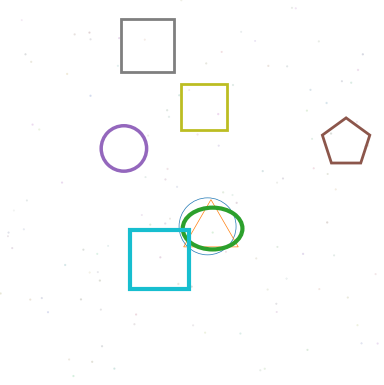[{"shape": "circle", "thickness": 0.5, "radius": 0.37, "center": [0.539, 0.412]}, {"shape": "triangle", "thickness": 0.5, "radius": 0.41, "center": [0.548, 0.4]}, {"shape": "oval", "thickness": 3, "radius": 0.39, "center": [0.552, 0.406]}, {"shape": "circle", "thickness": 2.5, "radius": 0.3, "center": [0.322, 0.614]}, {"shape": "pentagon", "thickness": 2, "radius": 0.32, "center": [0.899, 0.629]}, {"shape": "square", "thickness": 2, "radius": 0.34, "center": [0.384, 0.881]}, {"shape": "square", "thickness": 2, "radius": 0.3, "center": [0.53, 0.722]}, {"shape": "square", "thickness": 3, "radius": 0.38, "center": [0.413, 0.326]}]